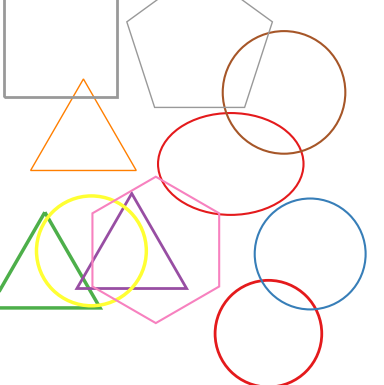[{"shape": "circle", "thickness": 2, "radius": 0.69, "center": [0.697, 0.133]}, {"shape": "oval", "thickness": 1.5, "radius": 0.94, "center": [0.599, 0.574]}, {"shape": "circle", "thickness": 1.5, "radius": 0.72, "center": [0.806, 0.34]}, {"shape": "triangle", "thickness": 2.5, "radius": 0.83, "center": [0.117, 0.283]}, {"shape": "triangle", "thickness": 2, "radius": 0.82, "center": [0.342, 0.333]}, {"shape": "triangle", "thickness": 1, "radius": 0.79, "center": [0.217, 0.636]}, {"shape": "circle", "thickness": 2.5, "radius": 0.71, "center": [0.237, 0.348]}, {"shape": "circle", "thickness": 1.5, "radius": 0.8, "center": [0.738, 0.76]}, {"shape": "hexagon", "thickness": 1.5, "radius": 0.95, "center": [0.405, 0.351]}, {"shape": "pentagon", "thickness": 1, "radius": 0.99, "center": [0.518, 0.882]}, {"shape": "square", "thickness": 2, "radius": 0.73, "center": [0.156, 0.894]}]